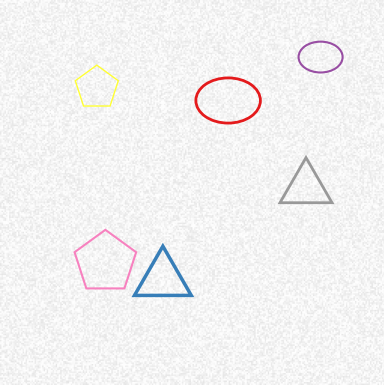[{"shape": "oval", "thickness": 2, "radius": 0.42, "center": [0.593, 0.739]}, {"shape": "triangle", "thickness": 2.5, "radius": 0.43, "center": [0.423, 0.275]}, {"shape": "oval", "thickness": 1.5, "radius": 0.29, "center": [0.833, 0.852]}, {"shape": "pentagon", "thickness": 1, "radius": 0.29, "center": [0.251, 0.772]}, {"shape": "pentagon", "thickness": 1.5, "radius": 0.42, "center": [0.274, 0.319]}, {"shape": "triangle", "thickness": 2, "radius": 0.39, "center": [0.795, 0.512]}]